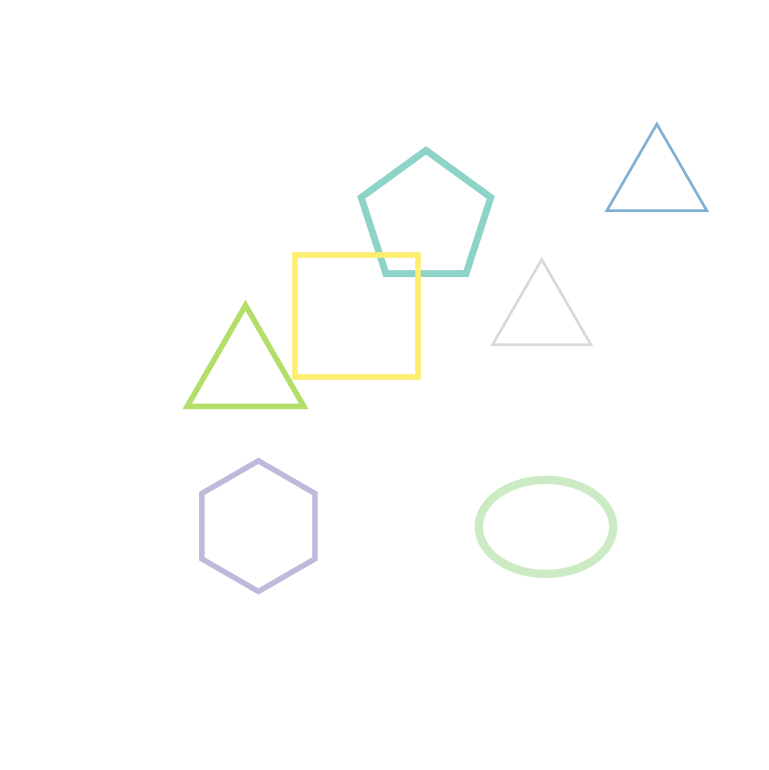[{"shape": "pentagon", "thickness": 2.5, "radius": 0.44, "center": [0.553, 0.716]}, {"shape": "hexagon", "thickness": 2, "radius": 0.42, "center": [0.336, 0.317]}, {"shape": "triangle", "thickness": 1, "radius": 0.37, "center": [0.853, 0.764]}, {"shape": "triangle", "thickness": 2, "radius": 0.44, "center": [0.319, 0.516]}, {"shape": "triangle", "thickness": 1, "radius": 0.37, "center": [0.704, 0.589]}, {"shape": "oval", "thickness": 3, "radius": 0.44, "center": [0.709, 0.316]}, {"shape": "square", "thickness": 2, "radius": 0.4, "center": [0.463, 0.59]}]